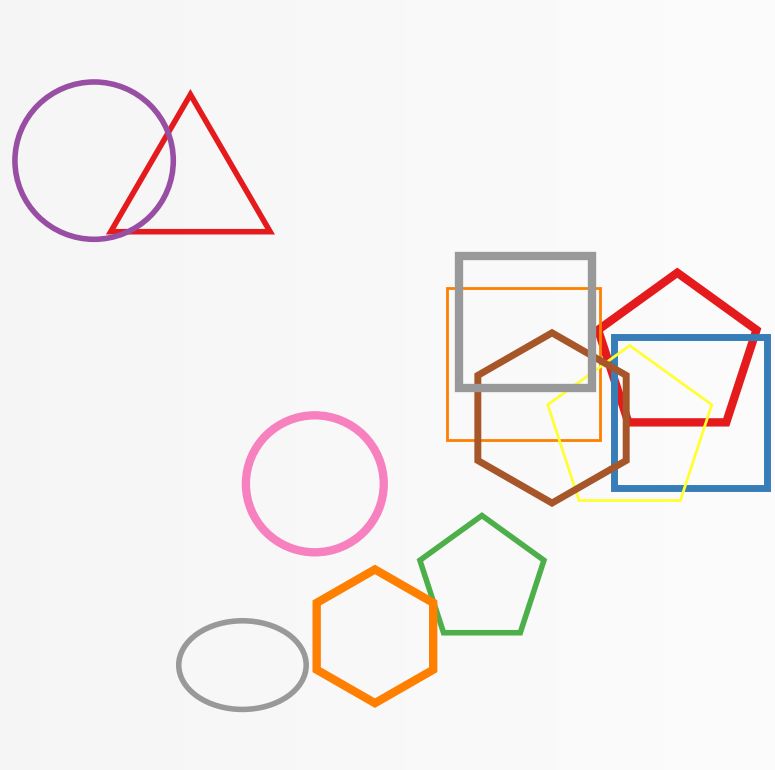[{"shape": "pentagon", "thickness": 3, "radius": 0.54, "center": [0.874, 0.538]}, {"shape": "triangle", "thickness": 2, "radius": 0.59, "center": [0.246, 0.758]}, {"shape": "square", "thickness": 2.5, "radius": 0.49, "center": [0.891, 0.465]}, {"shape": "pentagon", "thickness": 2, "radius": 0.42, "center": [0.622, 0.246]}, {"shape": "circle", "thickness": 2, "radius": 0.51, "center": [0.121, 0.791]}, {"shape": "square", "thickness": 1, "radius": 0.49, "center": [0.675, 0.527]}, {"shape": "hexagon", "thickness": 3, "radius": 0.43, "center": [0.484, 0.174]}, {"shape": "pentagon", "thickness": 1, "radius": 0.56, "center": [0.813, 0.44]}, {"shape": "hexagon", "thickness": 2.5, "radius": 0.55, "center": [0.712, 0.457]}, {"shape": "circle", "thickness": 3, "radius": 0.44, "center": [0.406, 0.372]}, {"shape": "oval", "thickness": 2, "radius": 0.41, "center": [0.313, 0.136]}, {"shape": "square", "thickness": 3, "radius": 0.43, "center": [0.678, 0.582]}]